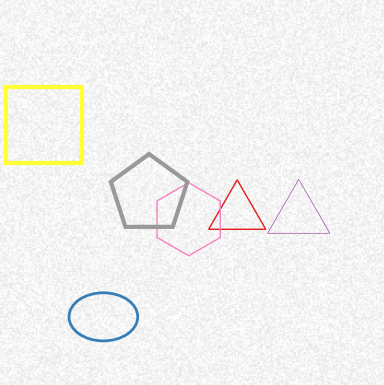[{"shape": "triangle", "thickness": 1, "radius": 0.43, "center": [0.616, 0.447]}, {"shape": "oval", "thickness": 2, "radius": 0.45, "center": [0.268, 0.177]}, {"shape": "triangle", "thickness": 0.5, "radius": 0.47, "center": [0.776, 0.441]}, {"shape": "square", "thickness": 3, "radius": 0.49, "center": [0.115, 0.675]}, {"shape": "hexagon", "thickness": 1, "radius": 0.47, "center": [0.49, 0.431]}, {"shape": "pentagon", "thickness": 3, "radius": 0.52, "center": [0.387, 0.495]}]